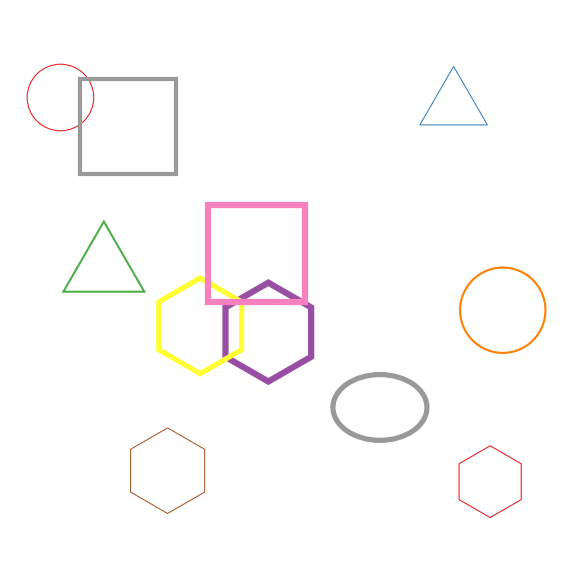[{"shape": "hexagon", "thickness": 0.5, "radius": 0.31, "center": [0.849, 0.165]}, {"shape": "circle", "thickness": 0.5, "radius": 0.29, "center": [0.105, 0.83]}, {"shape": "triangle", "thickness": 0.5, "radius": 0.34, "center": [0.785, 0.817]}, {"shape": "triangle", "thickness": 1, "radius": 0.4, "center": [0.18, 0.534]}, {"shape": "hexagon", "thickness": 3, "radius": 0.43, "center": [0.465, 0.424]}, {"shape": "circle", "thickness": 1, "radius": 0.37, "center": [0.871, 0.462]}, {"shape": "hexagon", "thickness": 2.5, "radius": 0.41, "center": [0.347, 0.435]}, {"shape": "hexagon", "thickness": 0.5, "radius": 0.37, "center": [0.29, 0.184]}, {"shape": "square", "thickness": 3, "radius": 0.42, "center": [0.444, 0.56]}, {"shape": "oval", "thickness": 2.5, "radius": 0.41, "center": [0.658, 0.294]}, {"shape": "square", "thickness": 2, "radius": 0.41, "center": [0.222, 0.78]}]